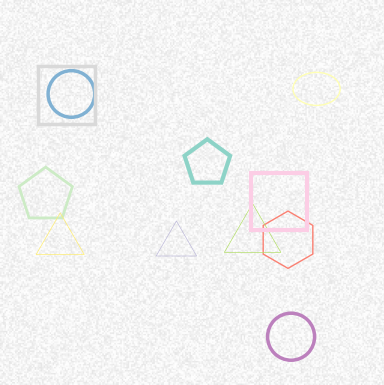[{"shape": "pentagon", "thickness": 3, "radius": 0.31, "center": [0.539, 0.576]}, {"shape": "oval", "thickness": 1, "radius": 0.31, "center": [0.822, 0.769]}, {"shape": "triangle", "thickness": 0.5, "radius": 0.3, "center": [0.458, 0.365]}, {"shape": "hexagon", "thickness": 1, "radius": 0.37, "center": [0.748, 0.377]}, {"shape": "circle", "thickness": 2.5, "radius": 0.3, "center": [0.185, 0.756]}, {"shape": "triangle", "thickness": 0.5, "radius": 0.42, "center": [0.656, 0.387]}, {"shape": "square", "thickness": 3, "radius": 0.36, "center": [0.725, 0.477]}, {"shape": "square", "thickness": 2.5, "radius": 0.37, "center": [0.173, 0.753]}, {"shape": "circle", "thickness": 2.5, "radius": 0.31, "center": [0.756, 0.125]}, {"shape": "pentagon", "thickness": 2, "radius": 0.36, "center": [0.119, 0.493]}, {"shape": "triangle", "thickness": 0.5, "radius": 0.36, "center": [0.156, 0.375]}]